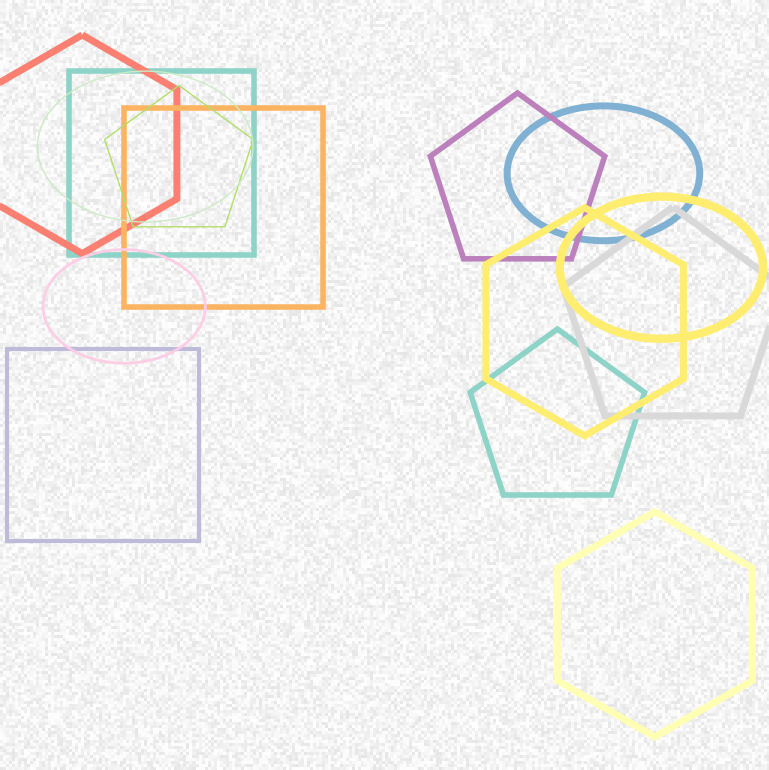[{"shape": "square", "thickness": 2, "radius": 0.6, "center": [0.21, 0.788]}, {"shape": "pentagon", "thickness": 2, "radius": 0.6, "center": [0.724, 0.454]}, {"shape": "hexagon", "thickness": 2.5, "radius": 0.73, "center": [0.85, 0.189]}, {"shape": "square", "thickness": 1.5, "radius": 0.62, "center": [0.133, 0.422]}, {"shape": "hexagon", "thickness": 2.5, "radius": 0.71, "center": [0.107, 0.813]}, {"shape": "oval", "thickness": 2.5, "radius": 0.63, "center": [0.784, 0.775]}, {"shape": "square", "thickness": 2, "radius": 0.65, "center": [0.29, 0.73]}, {"shape": "pentagon", "thickness": 0.5, "radius": 0.51, "center": [0.232, 0.788]}, {"shape": "oval", "thickness": 1, "radius": 0.53, "center": [0.161, 0.602]}, {"shape": "pentagon", "thickness": 2.5, "radius": 0.75, "center": [0.874, 0.581]}, {"shape": "pentagon", "thickness": 2, "radius": 0.6, "center": [0.672, 0.76]}, {"shape": "oval", "thickness": 0.5, "radius": 0.7, "center": [0.189, 0.81]}, {"shape": "hexagon", "thickness": 2.5, "radius": 0.74, "center": [0.759, 0.582]}, {"shape": "oval", "thickness": 3, "radius": 0.66, "center": [0.859, 0.652]}]